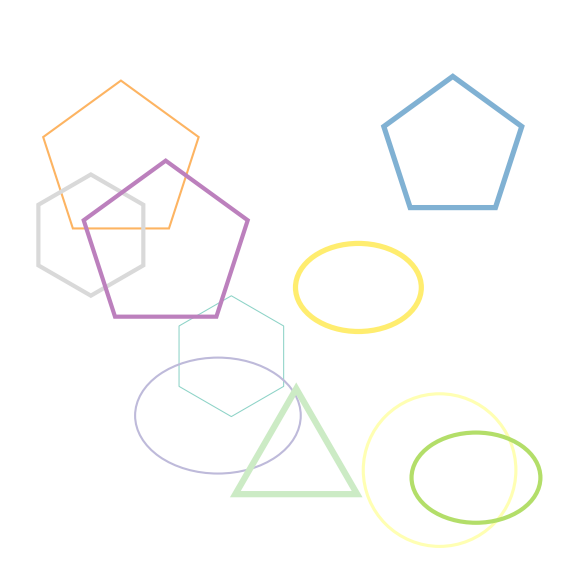[{"shape": "hexagon", "thickness": 0.5, "radius": 0.52, "center": [0.401, 0.382]}, {"shape": "circle", "thickness": 1.5, "radius": 0.66, "center": [0.761, 0.185]}, {"shape": "oval", "thickness": 1, "radius": 0.72, "center": [0.377, 0.28]}, {"shape": "pentagon", "thickness": 2.5, "radius": 0.63, "center": [0.784, 0.741]}, {"shape": "pentagon", "thickness": 1, "radius": 0.71, "center": [0.209, 0.718]}, {"shape": "oval", "thickness": 2, "radius": 0.56, "center": [0.824, 0.172]}, {"shape": "hexagon", "thickness": 2, "radius": 0.52, "center": [0.157, 0.592]}, {"shape": "pentagon", "thickness": 2, "radius": 0.75, "center": [0.287, 0.572]}, {"shape": "triangle", "thickness": 3, "radius": 0.61, "center": [0.513, 0.204]}, {"shape": "oval", "thickness": 2.5, "radius": 0.54, "center": [0.621, 0.501]}]